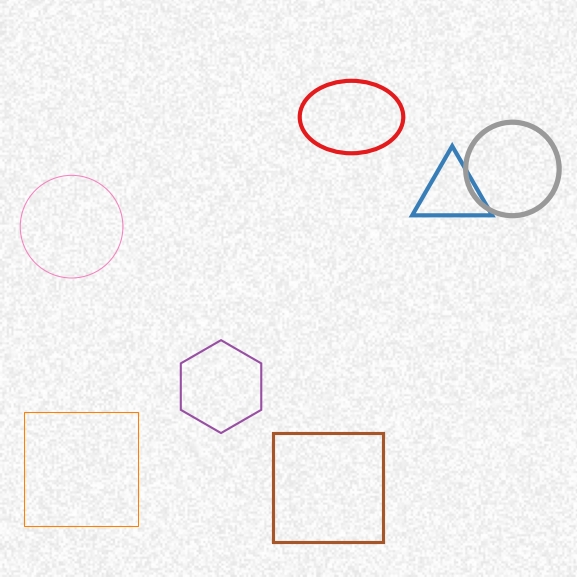[{"shape": "oval", "thickness": 2, "radius": 0.45, "center": [0.609, 0.796]}, {"shape": "triangle", "thickness": 2, "radius": 0.4, "center": [0.783, 0.666]}, {"shape": "hexagon", "thickness": 1, "radius": 0.4, "center": [0.383, 0.33]}, {"shape": "square", "thickness": 0.5, "radius": 0.49, "center": [0.141, 0.186]}, {"shape": "square", "thickness": 1.5, "radius": 0.47, "center": [0.568, 0.155]}, {"shape": "circle", "thickness": 0.5, "radius": 0.44, "center": [0.124, 0.607]}, {"shape": "circle", "thickness": 2.5, "radius": 0.4, "center": [0.887, 0.707]}]